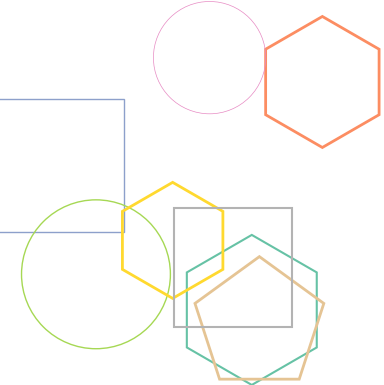[{"shape": "hexagon", "thickness": 1.5, "radius": 0.97, "center": [0.654, 0.195]}, {"shape": "hexagon", "thickness": 2, "radius": 0.85, "center": [0.837, 0.787]}, {"shape": "square", "thickness": 1, "radius": 0.86, "center": [0.149, 0.57]}, {"shape": "circle", "thickness": 0.5, "radius": 0.73, "center": [0.544, 0.85]}, {"shape": "circle", "thickness": 1, "radius": 0.97, "center": [0.249, 0.288]}, {"shape": "hexagon", "thickness": 2, "radius": 0.75, "center": [0.448, 0.376]}, {"shape": "pentagon", "thickness": 2, "radius": 0.88, "center": [0.674, 0.158]}, {"shape": "square", "thickness": 1.5, "radius": 0.77, "center": [0.605, 0.305]}]